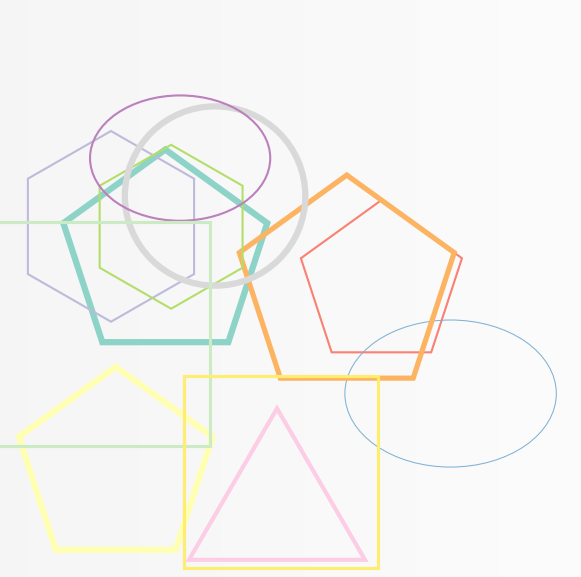[{"shape": "pentagon", "thickness": 3, "radius": 0.92, "center": [0.284, 0.556]}, {"shape": "pentagon", "thickness": 3, "radius": 0.88, "center": [0.199, 0.189]}, {"shape": "hexagon", "thickness": 1, "radius": 0.83, "center": [0.191, 0.607]}, {"shape": "pentagon", "thickness": 1, "radius": 0.73, "center": [0.656, 0.507]}, {"shape": "oval", "thickness": 0.5, "radius": 0.91, "center": [0.775, 0.318]}, {"shape": "pentagon", "thickness": 2.5, "radius": 0.97, "center": [0.597, 0.502]}, {"shape": "hexagon", "thickness": 1, "radius": 0.71, "center": [0.294, 0.606]}, {"shape": "triangle", "thickness": 2, "radius": 0.87, "center": [0.477, 0.117]}, {"shape": "circle", "thickness": 3, "radius": 0.78, "center": [0.37, 0.66]}, {"shape": "oval", "thickness": 1, "radius": 0.78, "center": [0.31, 0.725]}, {"shape": "square", "thickness": 1.5, "radius": 0.97, "center": [0.167, 0.421]}, {"shape": "square", "thickness": 1.5, "radius": 0.83, "center": [0.484, 0.181]}]